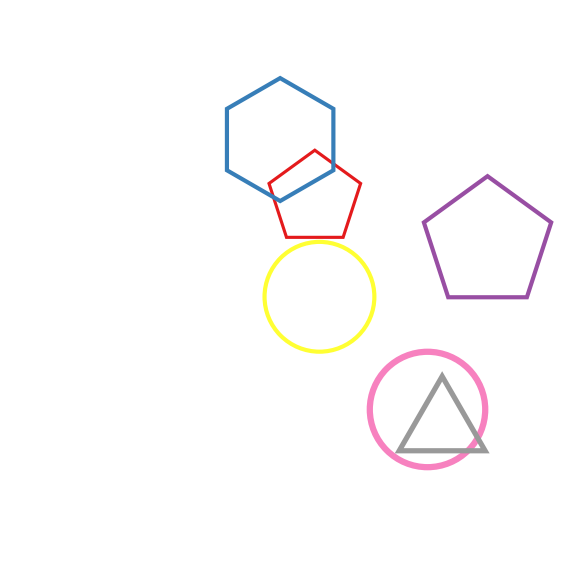[{"shape": "pentagon", "thickness": 1.5, "radius": 0.42, "center": [0.545, 0.656]}, {"shape": "hexagon", "thickness": 2, "radius": 0.53, "center": [0.485, 0.757]}, {"shape": "pentagon", "thickness": 2, "radius": 0.58, "center": [0.844, 0.578]}, {"shape": "circle", "thickness": 2, "radius": 0.48, "center": [0.553, 0.485]}, {"shape": "circle", "thickness": 3, "radius": 0.5, "center": [0.74, 0.29]}, {"shape": "triangle", "thickness": 2.5, "radius": 0.43, "center": [0.766, 0.262]}]